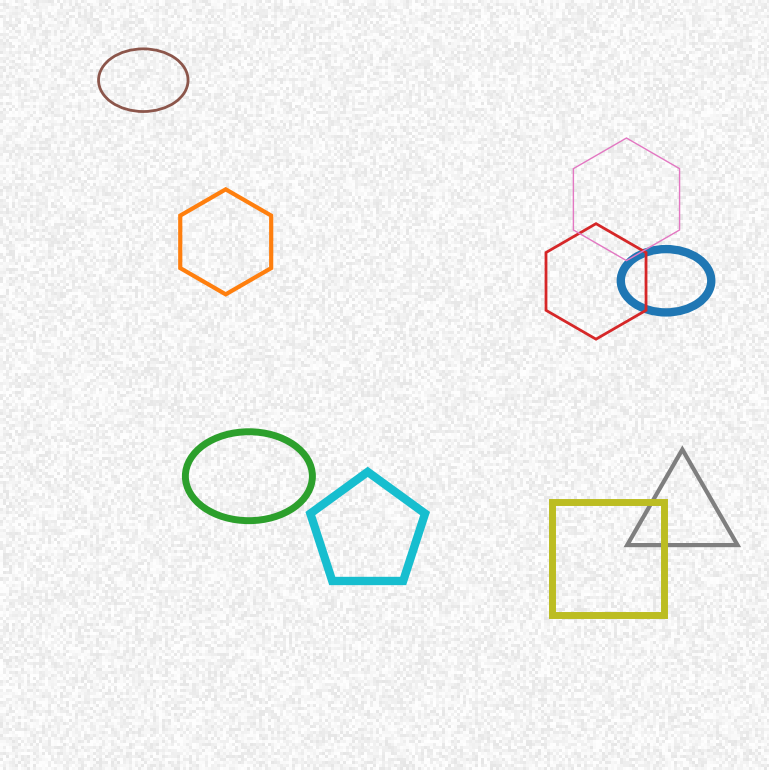[{"shape": "oval", "thickness": 3, "radius": 0.29, "center": [0.865, 0.635]}, {"shape": "hexagon", "thickness": 1.5, "radius": 0.34, "center": [0.293, 0.686]}, {"shape": "oval", "thickness": 2.5, "radius": 0.41, "center": [0.323, 0.382]}, {"shape": "hexagon", "thickness": 1, "radius": 0.37, "center": [0.774, 0.635]}, {"shape": "oval", "thickness": 1, "radius": 0.29, "center": [0.186, 0.896]}, {"shape": "hexagon", "thickness": 0.5, "radius": 0.4, "center": [0.814, 0.741]}, {"shape": "triangle", "thickness": 1.5, "radius": 0.41, "center": [0.886, 0.333]}, {"shape": "square", "thickness": 2.5, "radius": 0.37, "center": [0.789, 0.274]}, {"shape": "pentagon", "thickness": 3, "radius": 0.39, "center": [0.478, 0.309]}]